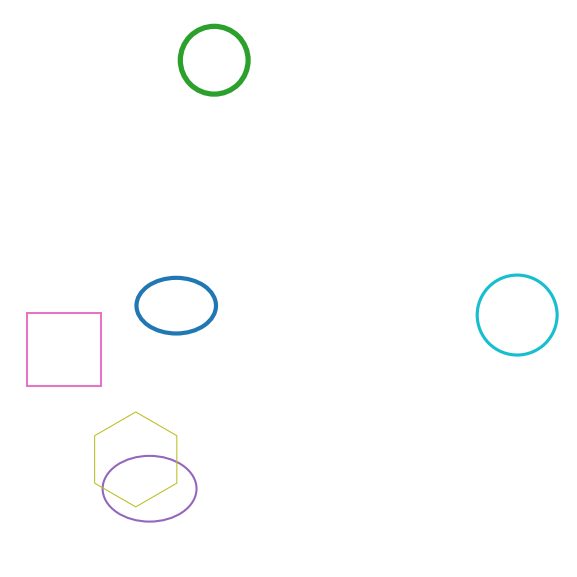[{"shape": "oval", "thickness": 2, "radius": 0.34, "center": [0.305, 0.47]}, {"shape": "circle", "thickness": 2.5, "radius": 0.29, "center": [0.371, 0.895]}, {"shape": "oval", "thickness": 1, "radius": 0.41, "center": [0.259, 0.153]}, {"shape": "square", "thickness": 1, "radius": 0.32, "center": [0.111, 0.394]}, {"shape": "hexagon", "thickness": 0.5, "radius": 0.41, "center": [0.235, 0.204]}, {"shape": "circle", "thickness": 1.5, "radius": 0.35, "center": [0.895, 0.454]}]